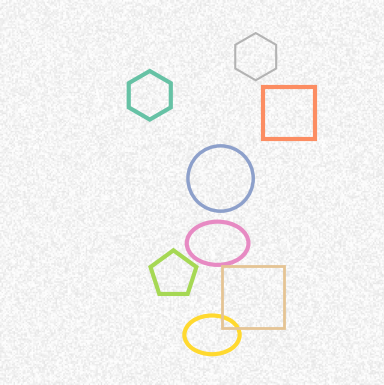[{"shape": "hexagon", "thickness": 3, "radius": 0.32, "center": [0.389, 0.753]}, {"shape": "square", "thickness": 3, "radius": 0.34, "center": [0.75, 0.706]}, {"shape": "circle", "thickness": 2.5, "radius": 0.42, "center": [0.573, 0.536]}, {"shape": "oval", "thickness": 3, "radius": 0.4, "center": [0.565, 0.368]}, {"shape": "pentagon", "thickness": 3, "radius": 0.31, "center": [0.451, 0.287]}, {"shape": "oval", "thickness": 3, "radius": 0.36, "center": [0.551, 0.13]}, {"shape": "square", "thickness": 2, "radius": 0.4, "center": [0.657, 0.23]}, {"shape": "hexagon", "thickness": 1.5, "radius": 0.31, "center": [0.664, 0.853]}]